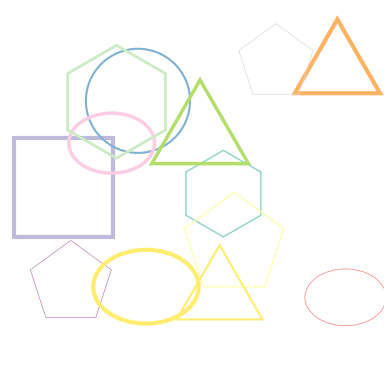[{"shape": "hexagon", "thickness": 1, "radius": 0.56, "center": [0.58, 0.497]}, {"shape": "pentagon", "thickness": 1, "radius": 0.68, "center": [0.608, 0.365]}, {"shape": "square", "thickness": 3, "radius": 0.64, "center": [0.165, 0.513]}, {"shape": "oval", "thickness": 0.5, "radius": 0.53, "center": [0.897, 0.228]}, {"shape": "circle", "thickness": 1.5, "radius": 0.68, "center": [0.358, 0.738]}, {"shape": "triangle", "thickness": 3, "radius": 0.64, "center": [0.876, 0.822]}, {"shape": "triangle", "thickness": 2.5, "radius": 0.72, "center": [0.52, 0.647]}, {"shape": "oval", "thickness": 2.5, "radius": 0.56, "center": [0.29, 0.628]}, {"shape": "pentagon", "thickness": 0.5, "radius": 0.51, "center": [0.717, 0.837]}, {"shape": "pentagon", "thickness": 0.5, "radius": 0.55, "center": [0.184, 0.265]}, {"shape": "hexagon", "thickness": 2, "radius": 0.73, "center": [0.303, 0.736]}, {"shape": "triangle", "thickness": 1.5, "radius": 0.64, "center": [0.57, 0.235]}, {"shape": "oval", "thickness": 3, "radius": 0.68, "center": [0.379, 0.255]}]